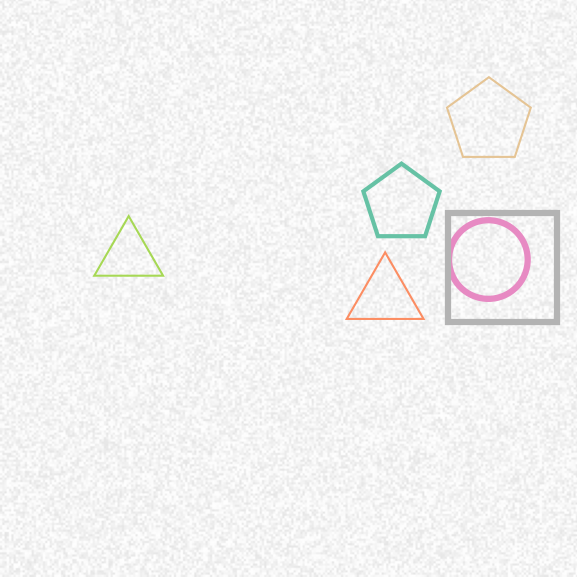[{"shape": "pentagon", "thickness": 2, "radius": 0.35, "center": [0.695, 0.646]}, {"shape": "triangle", "thickness": 1, "radius": 0.38, "center": [0.667, 0.485]}, {"shape": "circle", "thickness": 3, "radius": 0.34, "center": [0.846, 0.55]}, {"shape": "triangle", "thickness": 1, "radius": 0.34, "center": [0.223, 0.556]}, {"shape": "pentagon", "thickness": 1, "radius": 0.38, "center": [0.847, 0.789]}, {"shape": "square", "thickness": 3, "radius": 0.47, "center": [0.87, 0.536]}]